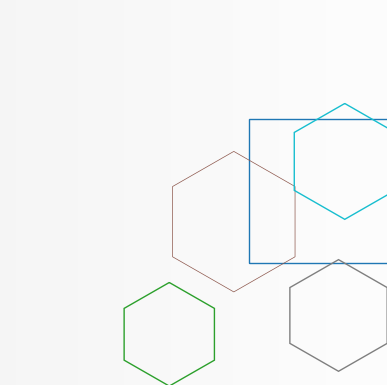[{"shape": "square", "thickness": 1, "radius": 0.93, "center": [0.829, 0.504]}, {"shape": "hexagon", "thickness": 1, "radius": 0.67, "center": [0.437, 0.132]}, {"shape": "hexagon", "thickness": 0.5, "radius": 0.91, "center": [0.603, 0.424]}, {"shape": "hexagon", "thickness": 1, "radius": 0.72, "center": [0.874, 0.181]}, {"shape": "hexagon", "thickness": 1, "radius": 0.75, "center": [0.89, 0.581]}]